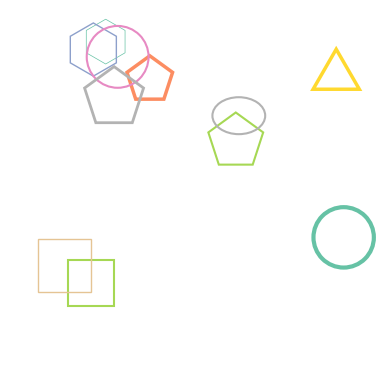[{"shape": "hexagon", "thickness": 0.5, "radius": 0.29, "center": [0.274, 0.892]}, {"shape": "circle", "thickness": 3, "radius": 0.39, "center": [0.893, 0.383]}, {"shape": "pentagon", "thickness": 2.5, "radius": 0.31, "center": [0.389, 0.793]}, {"shape": "hexagon", "thickness": 1, "radius": 0.35, "center": [0.242, 0.871]}, {"shape": "circle", "thickness": 1.5, "radius": 0.4, "center": [0.306, 0.852]}, {"shape": "square", "thickness": 1.5, "radius": 0.3, "center": [0.236, 0.266]}, {"shape": "pentagon", "thickness": 1.5, "radius": 0.37, "center": [0.612, 0.633]}, {"shape": "triangle", "thickness": 2.5, "radius": 0.35, "center": [0.873, 0.803]}, {"shape": "square", "thickness": 1, "radius": 0.34, "center": [0.167, 0.31]}, {"shape": "pentagon", "thickness": 2, "radius": 0.4, "center": [0.296, 0.746]}, {"shape": "oval", "thickness": 1.5, "radius": 0.34, "center": [0.62, 0.7]}]